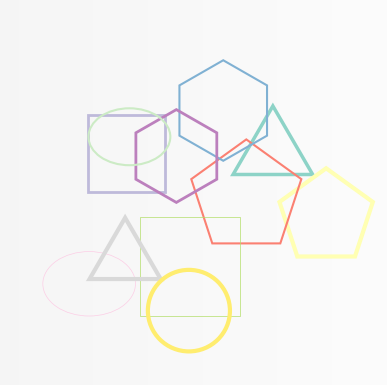[{"shape": "triangle", "thickness": 2.5, "radius": 0.59, "center": [0.704, 0.606]}, {"shape": "pentagon", "thickness": 3, "radius": 0.63, "center": [0.842, 0.436]}, {"shape": "square", "thickness": 2, "radius": 0.5, "center": [0.327, 0.601]}, {"shape": "pentagon", "thickness": 1.5, "radius": 0.75, "center": [0.636, 0.489]}, {"shape": "hexagon", "thickness": 1.5, "radius": 0.65, "center": [0.576, 0.713]}, {"shape": "square", "thickness": 0.5, "radius": 0.64, "center": [0.491, 0.309]}, {"shape": "oval", "thickness": 0.5, "radius": 0.6, "center": [0.23, 0.263]}, {"shape": "triangle", "thickness": 3, "radius": 0.53, "center": [0.323, 0.328]}, {"shape": "hexagon", "thickness": 2, "radius": 0.6, "center": [0.455, 0.595]}, {"shape": "oval", "thickness": 1.5, "radius": 0.53, "center": [0.334, 0.645]}, {"shape": "circle", "thickness": 3, "radius": 0.53, "center": [0.488, 0.193]}]